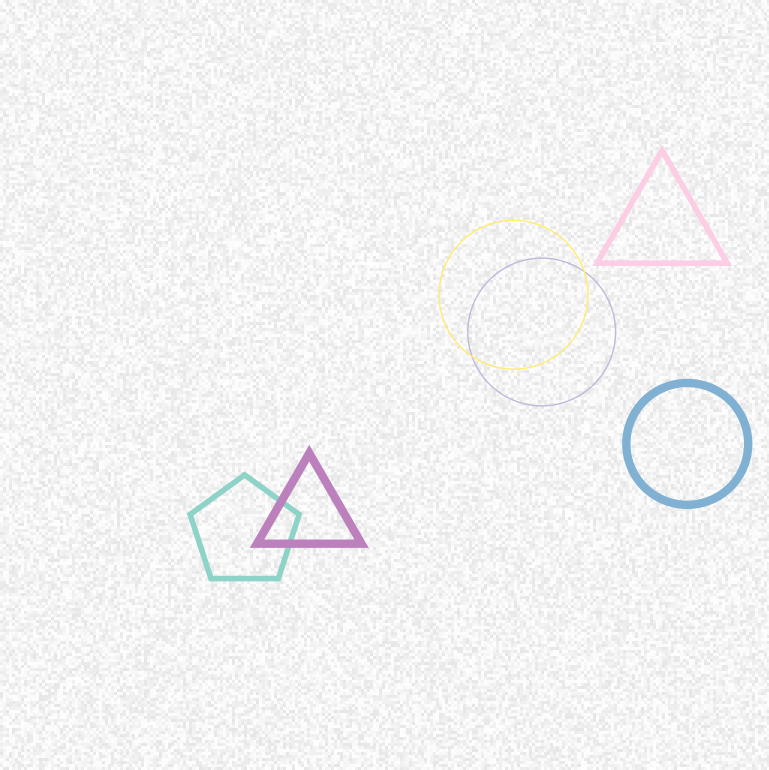[{"shape": "pentagon", "thickness": 2, "radius": 0.37, "center": [0.318, 0.309]}, {"shape": "circle", "thickness": 0.5, "radius": 0.48, "center": [0.704, 0.569]}, {"shape": "circle", "thickness": 3, "radius": 0.4, "center": [0.893, 0.424]}, {"shape": "triangle", "thickness": 2, "radius": 0.49, "center": [0.86, 0.707]}, {"shape": "triangle", "thickness": 3, "radius": 0.39, "center": [0.402, 0.333]}, {"shape": "circle", "thickness": 0.5, "radius": 0.48, "center": [0.667, 0.617]}]